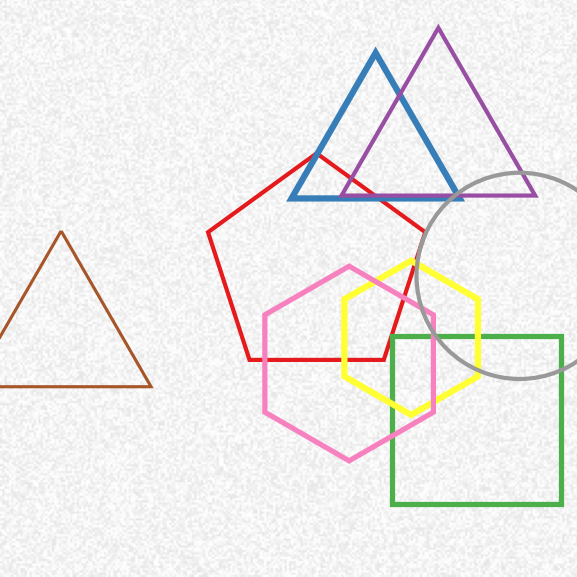[{"shape": "pentagon", "thickness": 2, "radius": 0.99, "center": [0.548, 0.536]}, {"shape": "triangle", "thickness": 3, "radius": 0.84, "center": [0.65, 0.74]}, {"shape": "square", "thickness": 2.5, "radius": 0.73, "center": [0.825, 0.272]}, {"shape": "triangle", "thickness": 2, "radius": 0.97, "center": [0.759, 0.757]}, {"shape": "hexagon", "thickness": 3, "radius": 0.67, "center": [0.712, 0.414]}, {"shape": "triangle", "thickness": 1.5, "radius": 0.9, "center": [0.106, 0.419]}, {"shape": "hexagon", "thickness": 2.5, "radius": 0.84, "center": [0.605, 0.37]}, {"shape": "circle", "thickness": 2, "radius": 0.89, "center": [0.9, 0.521]}]